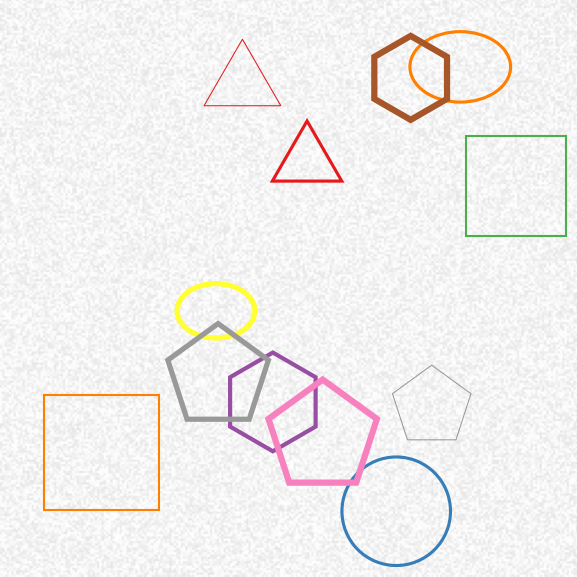[{"shape": "triangle", "thickness": 1.5, "radius": 0.35, "center": [0.532, 0.72]}, {"shape": "triangle", "thickness": 0.5, "radius": 0.38, "center": [0.42, 0.854]}, {"shape": "circle", "thickness": 1.5, "radius": 0.47, "center": [0.686, 0.114]}, {"shape": "square", "thickness": 1, "radius": 0.43, "center": [0.893, 0.676]}, {"shape": "hexagon", "thickness": 2, "radius": 0.43, "center": [0.472, 0.303]}, {"shape": "oval", "thickness": 1.5, "radius": 0.44, "center": [0.797, 0.883]}, {"shape": "square", "thickness": 1, "radius": 0.5, "center": [0.175, 0.215]}, {"shape": "oval", "thickness": 2.5, "radius": 0.34, "center": [0.374, 0.461]}, {"shape": "hexagon", "thickness": 3, "radius": 0.36, "center": [0.711, 0.864]}, {"shape": "pentagon", "thickness": 3, "radius": 0.49, "center": [0.559, 0.243]}, {"shape": "pentagon", "thickness": 2.5, "radius": 0.46, "center": [0.378, 0.347]}, {"shape": "pentagon", "thickness": 0.5, "radius": 0.36, "center": [0.748, 0.295]}]